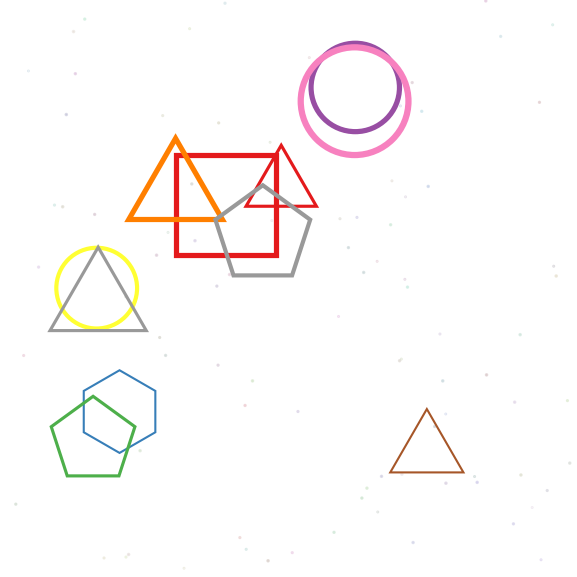[{"shape": "triangle", "thickness": 1.5, "radius": 0.35, "center": [0.487, 0.677]}, {"shape": "square", "thickness": 2.5, "radius": 0.43, "center": [0.391, 0.645]}, {"shape": "hexagon", "thickness": 1, "radius": 0.36, "center": [0.207, 0.286]}, {"shape": "pentagon", "thickness": 1.5, "radius": 0.38, "center": [0.161, 0.237]}, {"shape": "circle", "thickness": 2.5, "radius": 0.38, "center": [0.615, 0.848]}, {"shape": "triangle", "thickness": 2.5, "radius": 0.47, "center": [0.304, 0.666]}, {"shape": "circle", "thickness": 2, "radius": 0.35, "center": [0.167, 0.5]}, {"shape": "triangle", "thickness": 1, "radius": 0.37, "center": [0.739, 0.218]}, {"shape": "circle", "thickness": 3, "radius": 0.47, "center": [0.614, 0.824]}, {"shape": "pentagon", "thickness": 2, "radius": 0.43, "center": [0.455, 0.592]}, {"shape": "triangle", "thickness": 1.5, "radius": 0.48, "center": [0.17, 0.475]}]